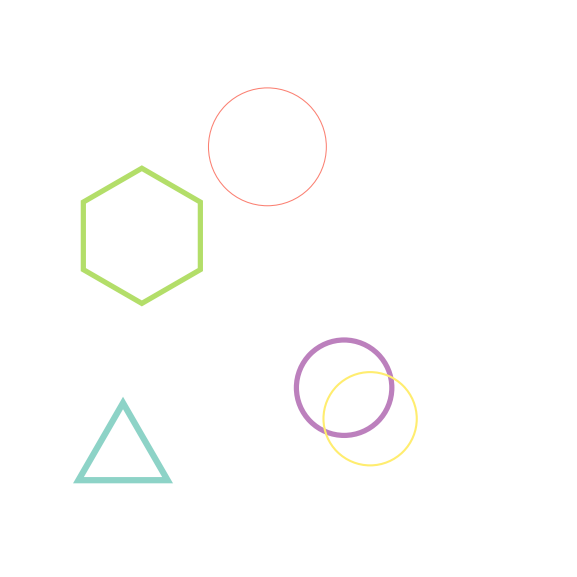[{"shape": "triangle", "thickness": 3, "radius": 0.45, "center": [0.213, 0.212]}, {"shape": "circle", "thickness": 0.5, "radius": 0.51, "center": [0.463, 0.745]}, {"shape": "hexagon", "thickness": 2.5, "radius": 0.58, "center": [0.246, 0.591]}, {"shape": "circle", "thickness": 2.5, "radius": 0.41, "center": [0.596, 0.328]}, {"shape": "circle", "thickness": 1, "radius": 0.4, "center": [0.641, 0.274]}]